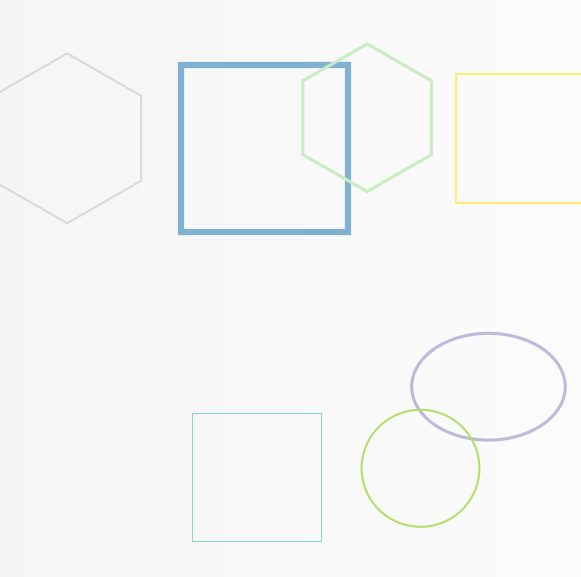[{"shape": "square", "thickness": 0.5, "radius": 0.55, "center": [0.441, 0.174]}, {"shape": "oval", "thickness": 1.5, "radius": 0.66, "center": [0.84, 0.33]}, {"shape": "square", "thickness": 3, "radius": 0.72, "center": [0.455, 0.742]}, {"shape": "circle", "thickness": 1, "radius": 0.51, "center": [0.723, 0.188]}, {"shape": "hexagon", "thickness": 1, "radius": 0.74, "center": [0.116, 0.76]}, {"shape": "hexagon", "thickness": 1.5, "radius": 0.64, "center": [0.632, 0.795]}, {"shape": "square", "thickness": 1, "radius": 0.56, "center": [0.896, 0.76]}]